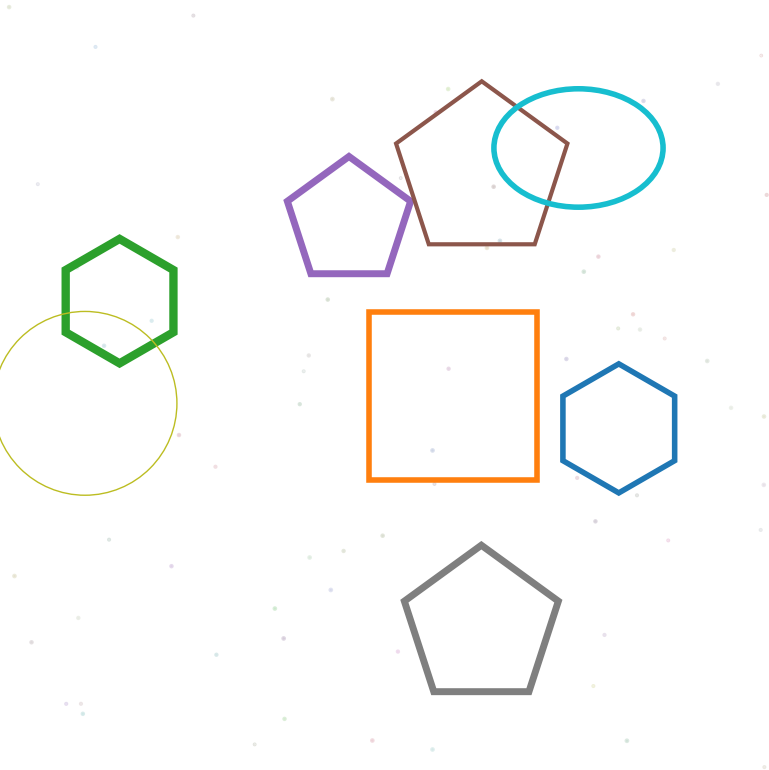[{"shape": "hexagon", "thickness": 2, "radius": 0.42, "center": [0.804, 0.444]}, {"shape": "square", "thickness": 2, "radius": 0.54, "center": [0.588, 0.485]}, {"shape": "hexagon", "thickness": 3, "radius": 0.4, "center": [0.155, 0.609]}, {"shape": "pentagon", "thickness": 2.5, "radius": 0.42, "center": [0.453, 0.713]}, {"shape": "pentagon", "thickness": 1.5, "radius": 0.59, "center": [0.626, 0.777]}, {"shape": "pentagon", "thickness": 2.5, "radius": 0.53, "center": [0.625, 0.187]}, {"shape": "circle", "thickness": 0.5, "radius": 0.6, "center": [0.11, 0.476]}, {"shape": "oval", "thickness": 2, "radius": 0.55, "center": [0.751, 0.808]}]